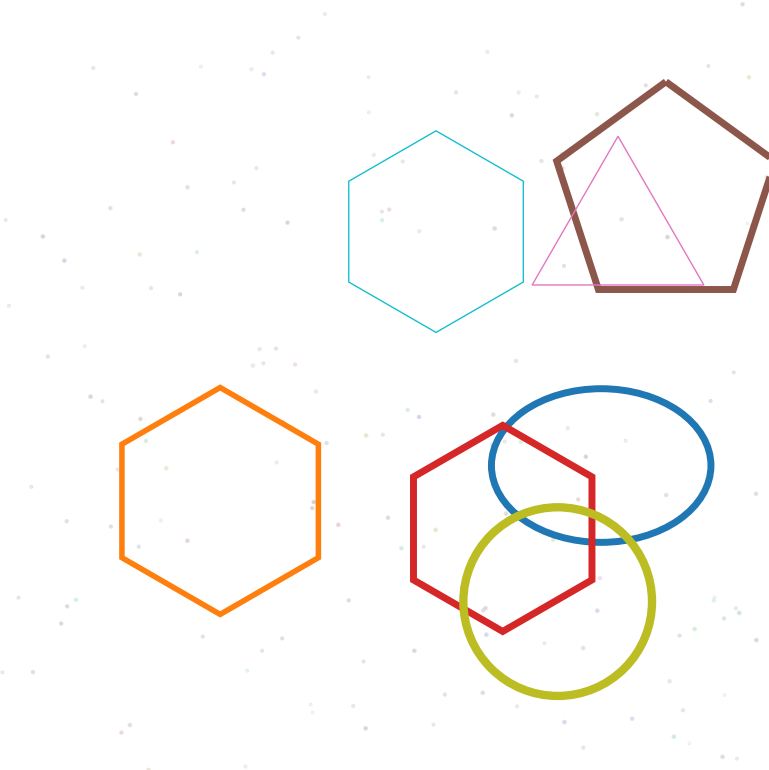[{"shape": "oval", "thickness": 2.5, "radius": 0.71, "center": [0.781, 0.395]}, {"shape": "hexagon", "thickness": 2, "radius": 0.74, "center": [0.286, 0.349]}, {"shape": "hexagon", "thickness": 2.5, "radius": 0.67, "center": [0.653, 0.314]}, {"shape": "pentagon", "thickness": 2.5, "radius": 0.75, "center": [0.865, 0.745]}, {"shape": "triangle", "thickness": 0.5, "radius": 0.64, "center": [0.803, 0.694]}, {"shape": "circle", "thickness": 3, "radius": 0.61, "center": [0.724, 0.219]}, {"shape": "hexagon", "thickness": 0.5, "radius": 0.65, "center": [0.566, 0.699]}]